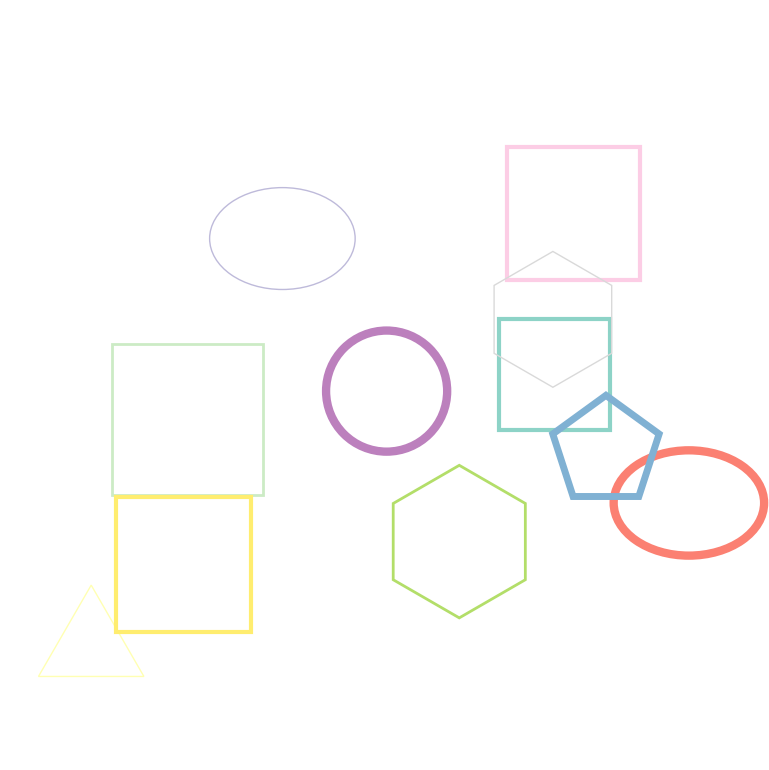[{"shape": "square", "thickness": 1.5, "radius": 0.36, "center": [0.72, 0.513]}, {"shape": "triangle", "thickness": 0.5, "radius": 0.4, "center": [0.118, 0.161]}, {"shape": "oval", "thickness": 0.5, "radius": 0.47, "center": [0.367, 0.69]}, {"shape": "oval", "thickness": 3, "radius": 0.49, "center": [0.895, 0.347]}, {"shape": "pentagon", "thickness": 2.5, "radius": 0.36, "center": [0.787, 0.414]}, {"shape": "hexagon", "thickness": 1, "radius": 0.5, "center": [0.596, 0.297]}, {"shape": "square", "thickness": 1.5, "radius": 0.43, "center": [0.744, 0.723]}, {"shape": "hexagon", "thickness": 0.5, "radius": 0.44, "center": [0.718, 0.585]}, {"shape": "circle", "thickness": 3, "radius": 0.39, "center": [0.502, 0.492]}, {"shape": "square", "thickness": 1, "radius": 0.49, "center": [0.244, 0.455]}, {"shape": "square", "thickness": 1.5, "radius": 0.44, "center": [0.239, 0.267]}]